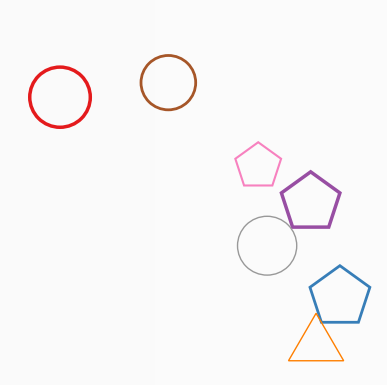[{"shape": "circle", "thickness": 2.5, "radius": 0.39, "center": [0.155, 0.748]}, {"shape": "pentagon", "thickness": 2, "radius": 0.41, "center": [0.877, 0.229]}, {"shape": "pentagon", "thickness": 2.5, "radius": 0.4, "center": [0.802, 0.474]}, {"shape": "triangle", "thickness": 1, "radius": 0.41, "center": [0.816, 0.104]}, {"shape": "circle", "thickness": 2, "radius": 0.35, "center": [0.434, 0.785]}, {"shape": "pentagon", "thickness": 1.5, "radius": 0.31, "center": [0.666, 0.568]}, {"shape": "circle", "thickness": 1, "radius": 0.38, "center": [0.689, 0.362]}]